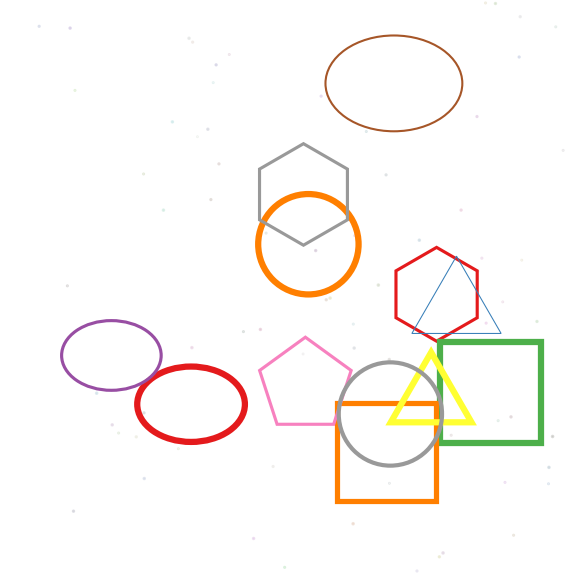[{"shape": "oval", "thickness": 3, "radius": 0.47, "center": [0.331, 0.299]}, {"shape": "hexagon", "thickness": 1.5, "radius": 0.41, "center": [0.756, 0.49]}, {"shape": "triangle", "thickness": 0.5, "radius": 0.45, "center": [0.79, 0.466]}, {"shape": "square", "thickness": 3, "radius": 0.44, "center": [0.849, 0.32]}, {"shape": "oval", "thickness": 1.5, "radius": 0.43, "center": [0.193, 0.384]}, {"shape": "circle", "thickness": 3, "radius": 0.43, "center": [0.534, 0.576]}, {"shape": "square", "thickness": 2.5, "radius": 0.43, "center": [0.67, 0.216]}, {"shape": "triangle", "thickness": 3, "radius": 0.4, "center": [0.747, 0.308]}, {"shape": "oval", "thickness": 1, "radius": 0.59, "center": [0.682, 0.855]}, {"shape": "pentagon", "thickness": 1.5, "radius": 0.42, "center": [0.529, 0.332]}, {"shape": "hexagon", "thickness": 1.5, "radius": 0.44, "center": [0.525, 0.662]}, {"shape": "circle", "thickness": 2, "radius": 0.45, "center": [0.676, 0.282]}]